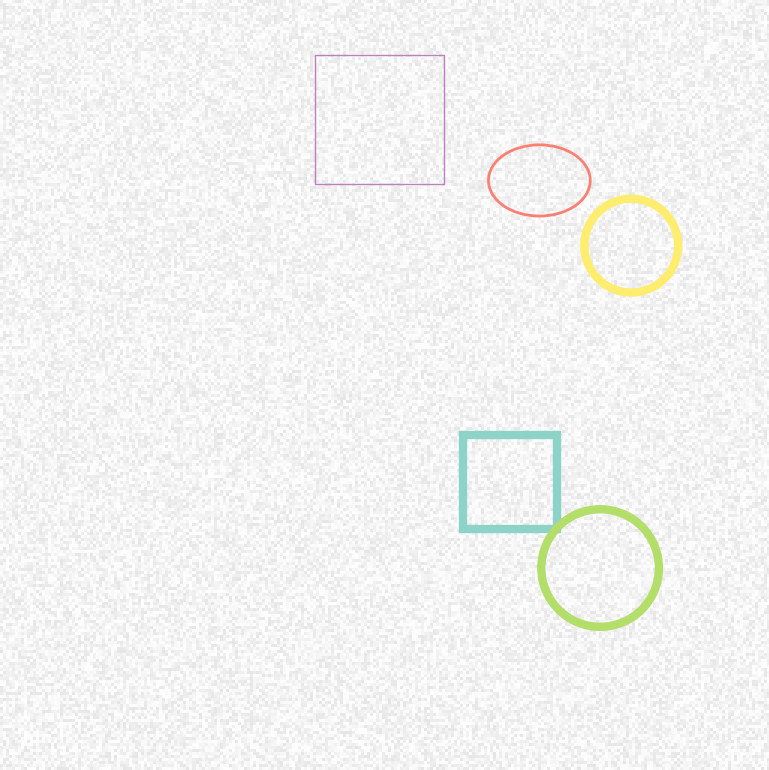[{"shape": "square", "thickness": 3, "radius": 0.31, "center": [0.662, 0.374]}, {"shape": "oval", "thickness": 1, "radius": 0.33, "center": [0.7, 0.766]}, {"shape": "circle", "thickness": 3, "radius": 0.38, "center": [0.779, 0.262]}, {"shape": "square", "thickness": 0.5, "radius": 0.42, "center": [0.493, 0.845]}, {"shape": "circle", "thickness": 3, "radius": 0.3, "center": [0.82, 0.681]}]